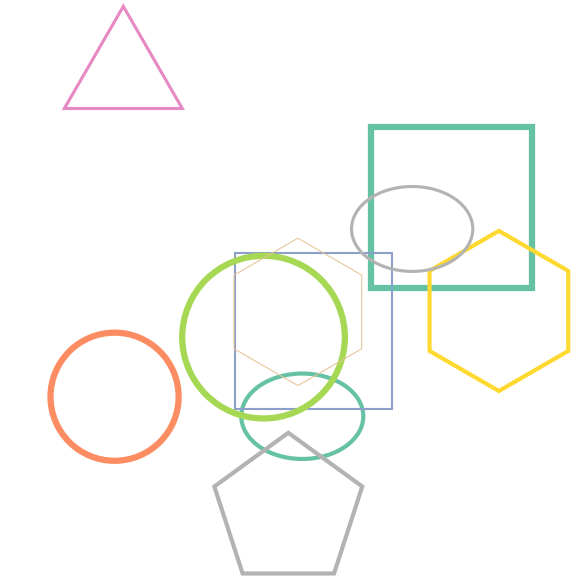[{"shape": "square", "thickness": 3, "radius": 0.7, "center": [0.782, 0.64]}, {"shape": "oval", "thickness": 2, "radius": 0.53, "center": [0.523, 0.278]}, {"shape": "circle", "thickness": 3, "radius": 0.55, "center": [0.198, 0.312]}, {"shape": "square", "thickness": 1, "radius": 0.68, "center": [0.543, 0.426]}, {"shape": "triangle", "thickness": 1.5, "radius": 0.59, "center": [0.214, 0.87]}, {"shape": "circle", "thickness": 3, "radius": 0.7, "center": [0.456, 0.415]}, {"shape": "hexagon", "thickness": 2, "radius": 0.69, "center": [0.864, 0.461]}, {"shape": "hexagon", "thickness": 0.5, "radius": 0.64, "center": [0.516, 0.459]}, {"shape": "oval", "thickness": 1.5, "radius": 0.53, "center": [0.714, 0.603]}, {"shape": "pentagon", "thickness": 2, "radius": 0.67, "center": [0.499, 0.115]}]